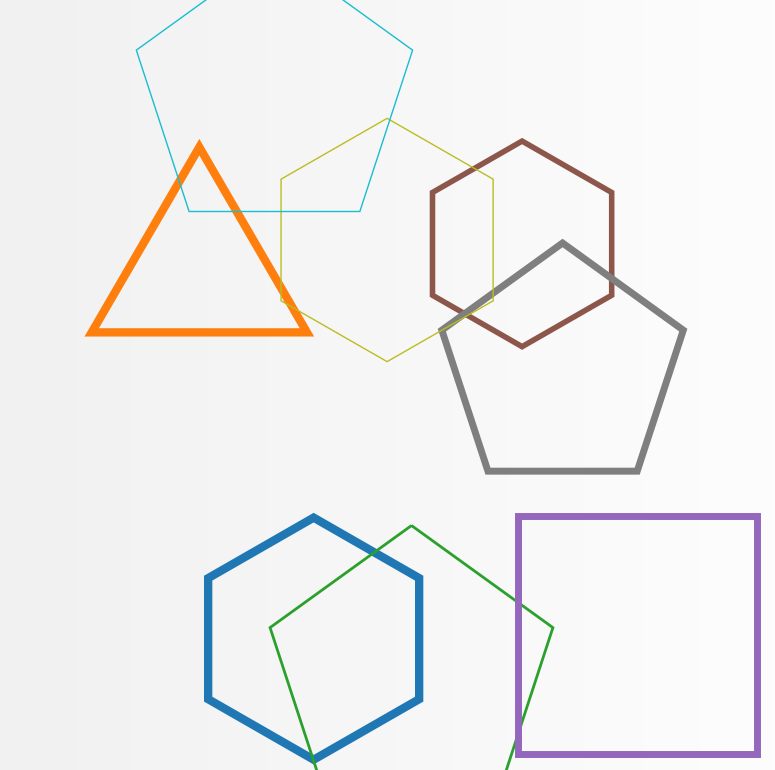[{"shape": "hexagon", "thickness": 3, "radius": 0.79, "center": [0.405, 0.171]}, {"shape": "triangle", "thickness": 3, "radius": 0.8, "center": [0.257, 0.649]}, {"shape": "pentagon", "thickness": 1, "radius": 0.96, "center": [0.531, 0.126]}, {"shape": "square", "thickness": 2.5, "radius": 0.77, "center": [0.823, 0.175]}, {"shape": "hexagon", "thickness": 2, "radius": 0.67, "center": [0.674, 0.683]}, {"shape": "pentagon", "thickness": 2.5, "radius": 0.82, "center": [0.726, 0.521]}, {"shape": "hexagon", "thickness": 0.5, "radius": 0.79, "center": [0.499, 0.688]}, {"shape": "pentagon", "thickness": 0.5, "radius": 0.94, "center": [0.354, 0.877]}]